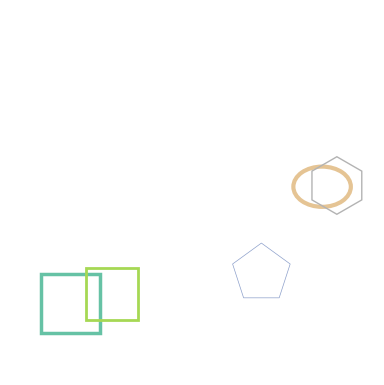[{"shape": "square", "thickness": 2.5, "radius": 0.38, "center": [0.183, 0.211]}, {"shape": "pentagon", "thickness": 0.5, "radius": 0.39, "center": [0.679, 0.29]}, {"shape": "square", "thickness": 2, "radius": 0.34, "center": [0.291, 0.236]}, {"shape": "oval", "thickness": 3, "radius": 0.37, "center": [0.837, 0.515]}, {"shape": "hexagon", "thickness": 1, "radius": 0.37, "center": [0.875, 0.518]}]